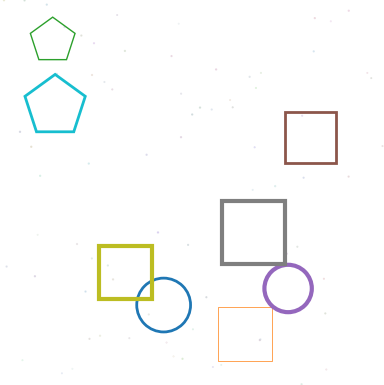[{"shape": "circle", "thickness": 2, "radius": 0.35, "center": [0.425, 0.208]}, {"shape": "square", "thickness": 0.5, "radius": 0.35, "center": [0.637, 0.134]}, {"shape": "pentagon", "thickness": 1, "radius": 0.3, "center": [0.137, 0.894]}, {"shape": "circle", "thickness": 3, "radius": 0.31, "center": [0.748, 0.251]}, {"shape": "square", "thickness": 2, "radius": 0.33, "center": [0.806, 0.643]}, {"shape": "square", "thickness": 3, "radius": 0.41, "center": [0.659, 0.396]}, {"shape": "square", "thickness": 3, "radius": 0.34, "center": [0.326, 0.291]}, {"shape": "pentagon", "thickness": 2, "radius": 0.41, "center": [0.143, 0.724]}]